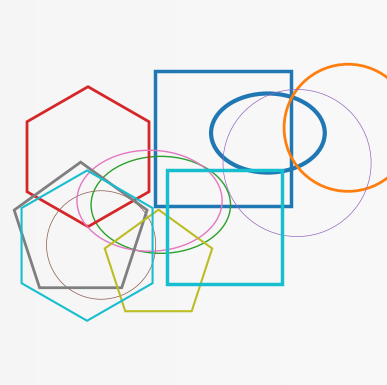[{"shape": "oval", "thickness": 3, "radius": 0.73, "center": [0.691, 0.654]}, {"shape": "square", "thickness": 2.5, "radius": 0.87, "center": [0.575, 0.64]}, {"shape": "circle", "thickness": 2, "radius": 0.83, "center": [0.898, 0.668]}, {"shape": "oval", "thickness": 1, "radius": 0.9, "center": [0.415, 0.468]}, {"shape": "hexagon", "thickness": 2, "radius": 0.91, "center": [0.227, 0.593]}, {"shape": "circle", "thickness": 0.5, "radius": 0.96, "center": [0.767, 0.577]}, {"shape": "circle", "thickness": 0.5, "radius": 0.7, "center": [0.261, 0.364]}, {"shape": "oval", "thickness": 1, "radius": 0.94, "center": [0.386, 0.479]}, {"shape": "pentagon", "thickness": 2, "radius": 0.9, "center": [0.208, 0.399]}, {"shape": "pentagon", "thickness": 1.5, "radius": 0.73, "center": [0.409, 0.31]}, {"shape": "hexagon", "thickness": 1.5, "radius": 0.98, "center": [0.225, 0.362]}, {"shape": "square", "thickness": 2.5, "radius": 0.74, "center": [0.58, 0.41]}]